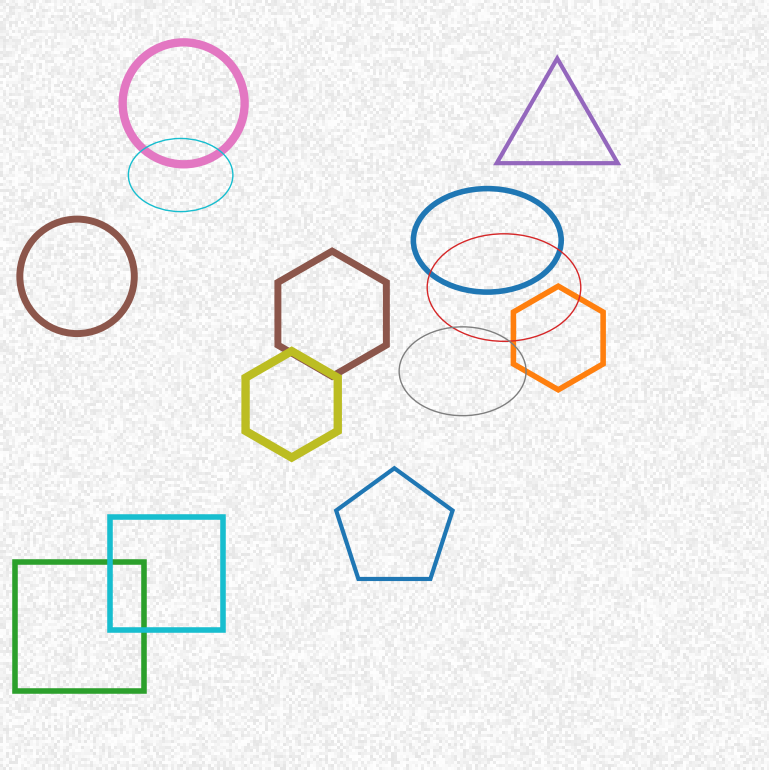[{"shape": "pentagon", "thickness": 1.5, "radius": 0.4, "center": [0.512, 0.312]}, {"shape": "oval", "thickness": 2, "radius": 0.48, "center": [0.633, 0.688]}, {"shape": "hexagon", "thickness": 2, "radius": 0.34, "center": [0.725, 0.561]}, {"shape": "square", "thickness": 2, "radius": 0.42, "center": [0.103, 0.186]}, {"shape": "oval", "thickness": 0.5, "radius": 0.5, "center": [0.655, 0.627]}, {"shape": "triangle", "thickness": 1.5, "radius": 0.45, "center": [0.724, 0.833]}, {"shape": "circle", "thickness": 2.5, "radius": 0.37, "center": [0.1, 0.641]}, {"shape": "hexagon", "thickness": 2.5, "radius": 0.41, "center": [0.431, 0.593]}, {"shape": "circle", "thickness": 3, "radius": 0.4, "center": [0.239, 0.866]}, {"shape": "oval", "thickness": 0.5, "radius": 0.41, "center": [0.601, 0.518]}, {"shape": "hexagon", "thickness": 3, "radius": 0.35, "center": [0.379, 0.475]}, {"shape": "square", "thickness": 2, "radius": 0.37, "center": [0.217, 0.255]}, {"shape": "oval", "thickness": 0.5, "radius": 0.34, "center": [0.235, 0.773]}]